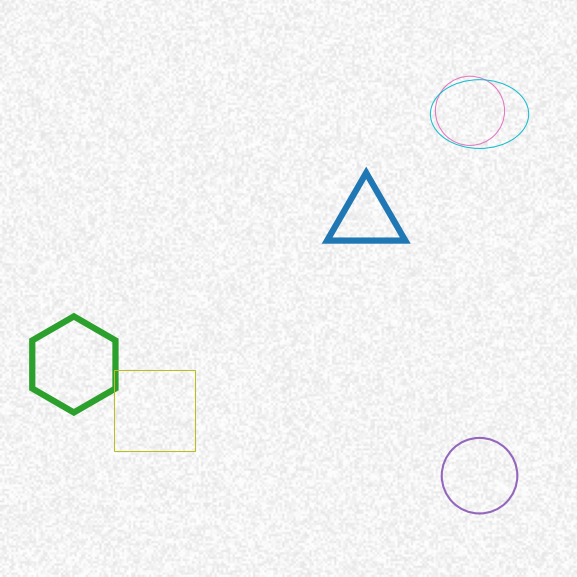[{"shape": "triangle", "thickness": 3, "radius": 0.39, "center": [0.634, 0.622]}, {"shape": "hexagon", "thickness": 3, "radius": 0.42, "center": [0.128, 0.368]}, {"shape": "circle", "thickness": 1, "radius": 0.33, "center": [0.83, 0.175]}, {"shape": "circle", "thickness": 0.5, "radius": 0.3, "center": [0.814, 0.807]}, {"shape": "square", "thickness": 0.5, "radius": 0.35, "center": [0.268, 0.289]}, {"shape": "oval", "thickness": 0.5, "radius": 0.43, "center": [0.83, 0.802]}]